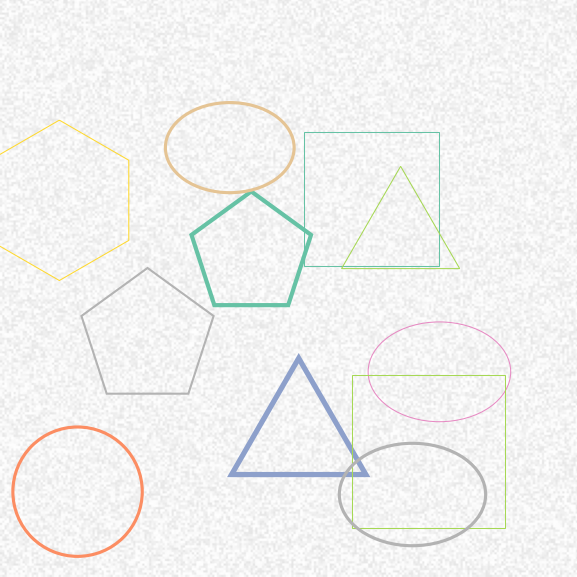[{"shape": "square", "thickness": 0.5, "radius": 0.58, "center": [0.643, 0.655]}, {"shape": "pentagon", "thickness": 2, "radius": 0.54, "center": [0.435, 0.559]}, {"shape": "circle", "thickness": 1.5, "radius": 0.56, "center": [0.134, 0.148]}, {"shape": "triangle", "thickness": 2.5, "radius": 0.67, "center": [0.517, 0.245]}, {"shape": "oval", "thickness": 0.5, "radius": 0.62, "center": [0.761, 0.355]}, {"shape": "square", "thickness": 0.5, "radius": 0.66, "center": [0.743, 0.217]}, {"shape": "triangle", "thickness": 0.5, "radius": 0.59, "center": [0.694, 0.593]}, {"shape": "hexagon", "thickness": 0.5, "radius": 0.69, "center": [0.103, 0.652]}, {"shape": "oval", "thickness": 1.5, "radius": 0.56, "center": [0.398, 0.743]}, {"shape": "oval", "thickness": 1.5, "radius": 0.63, "center": [0.714, 0.143]}, {"shape": "pentagon", "thickness": 1, "radius": 0.6, "center": [0.255, 0.415]}]